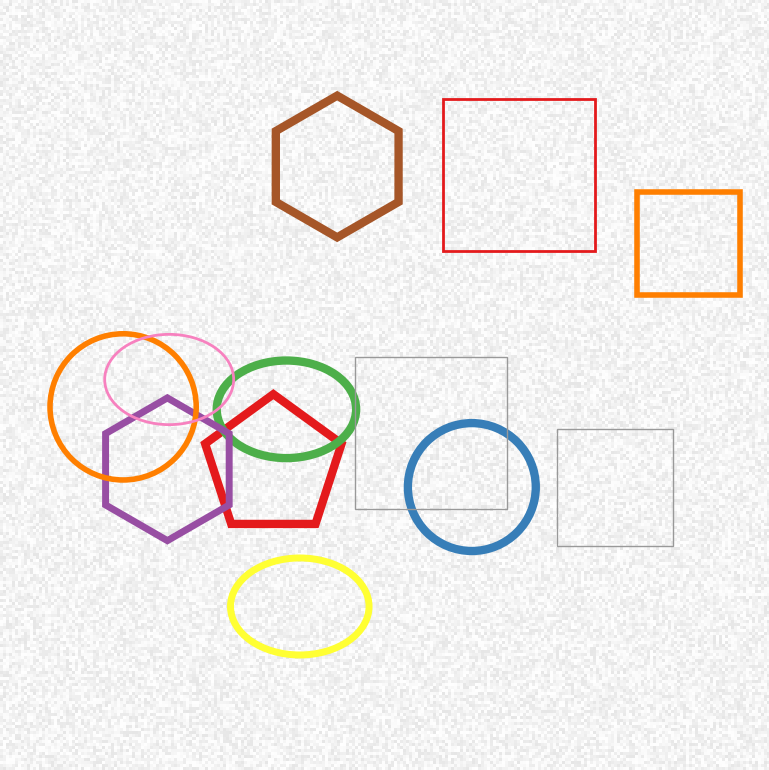[{"shape": "pentagon", "thickness": 3, "radius": 0.47, "center": [0.355, 0.395]}, {"shape": "square", "thickness": 1, "radius": 0.49, "center": [0.674, 0.773]}, {"shape": "circle", "thickness": 3, "radius": 0.42, "center": [0.613, 0.367]}, {"shape": "oval", "thickness": 3, "radius": 0.45, "center": [0.372, 0.468]}, {"shape": "hexagon", "thickness": 2.5, "radius": 0.46, "center": [0.217, 0.391]}, {"shape": "circle", "thickness": 2, "radius": 0.47, "center": [0.16, 0.472]}, {"shape": "square", "thickness": 2, "radius": 0.34, "center": [0.894, 0.684]}, {"shape": "oval", "thickness": 2.5, "radius": 0.45, "center": [0.389, 0.212]}, {"shape": "hexagon", "thickness": 3, "radius": 0.46, "center": [0.438, 0.784]}, {"shape": "oval", "thickness": 1, "radius": 0.42, "center": [0.22, 0.507]}, {"shape": "square", "thickness": 0.5, "radius": 0.49, "center": [0.559, 0.437]}, {"shape": "square", "thickness": 0.5, "radius": 0.38, "center": [0.799, 0.366]}]